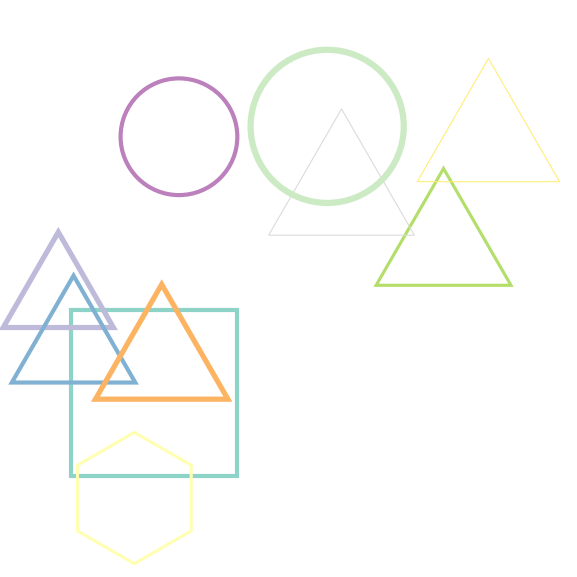[{"shape": "square", "thickness": 2, "radius": 0.72, "center": [0.266, 0.318]}, {"shape": "hexagon", "thickness": 1.5, "radius": 0.57, "center": [0.233, 0.137]}, {"shape": "triangle", "thickness": 2.5, "radius": 0.55, "center": [0.101, 0.487]}, {"shape": "triangle", "thickness": 2, "radius": 0.62, "center": [0.127, 0.398]}, {"shape": "triangle", "thickness": 2.5, "radius": 0.66, "center": [0.28, 0.374]}, {"shape": "triangle", "thickness": 1.5, "radius": 0.67, "center": [0.768, 0.573]}, {"shape": "triangle", "thickness": 0.5, "radius": 0.73, "center": [0.591, 0.665]}, {"shape": "circle", "thickness": 2, "radius": 0.51, "center": [0.31, 0.762]}, {"shape": "circle", "thickness": 3, "radius": 0.66, "center": [0.567, 0.78]}, {"shape": "triangle", "thickness": 0.5, "radius": 0.71, "center": [0.846, 0.756]}]